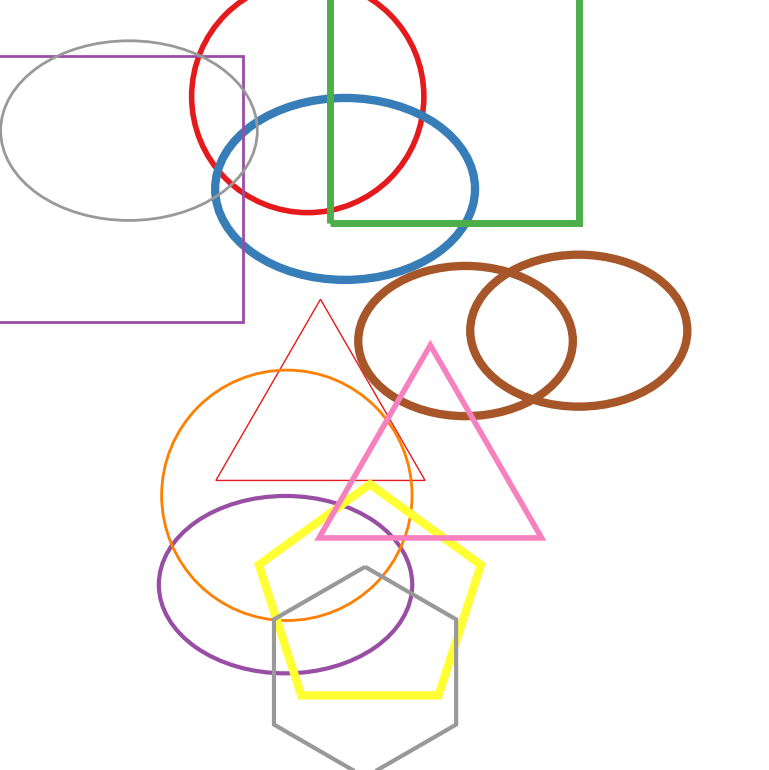[{"shape": "circle", "thickness": 2, "radius": 0.75, "center": [0.4, 0.875]}, {"shape": "triangle", "thickness": 0.5, "radius": 0.78, "center": [0.416, 0.454]}, {"shape": "oval", "thickness": 3, "radius": 0.84, "center": [0.448, 0.755]}, {"shape": "square", "thickness": 2.5, "radius": 0.81, "center": [0.59, 0.872]}, {"shape": "square", "thickness": 1, "radius": 0.86, "center": [0.143, 0.755]}, {"shape": "oval", "thickness": 1.5, "radius": 0.82, "center": [0.371, 0.241]}, {"shape": "circle", "thickness": 1, "radius": 0.81, "center": [0.373, 0.357]}, {"shape": "pentagon", "thickness": 3, "radius": 0.76, "center": [0.48, 0.22]}, {"shape": "oval", "thickness": 3, "radius": 0.7, "center": [0.605, 0.557]}, {"shape": "oval", "thickness": 3, "radius": 0.7, "center": [0.752, 0.571]}, {"shape": "triangle", "thickness": 2, "radius": 0.83, "center": [0.559, 0.385]}, {"shape": "hexagon", "thickness": 1.5, "radius": 0.68, "center": [0.474, 0.127]}, {"shape": "oval", "thickness": 1, "radius": 0.83, "center": [0.168, 0.83]}]